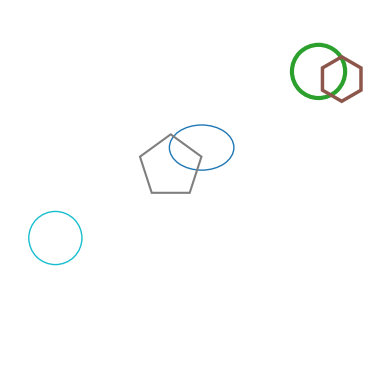[{"shape": "oval", "thickness": 1, "radius": 0.42, "center": [0.524, 0.617]}, {"shape": "circle", "thickness": 3, "radius": 0.35, "center": [0.827, 0.814]}, {"shape": "hexagon", "thickness": 2.5, "radius": 0.29, "center": [0.888, 0.795]}, {"shape": "pentagon", "thickness": 1.5, "radius": 0.42, "center": [0.443, 0.567]}, {"shape": "circle", "thickness": 1, "radius": 0.35, "center": [0.144, 0.382]}]